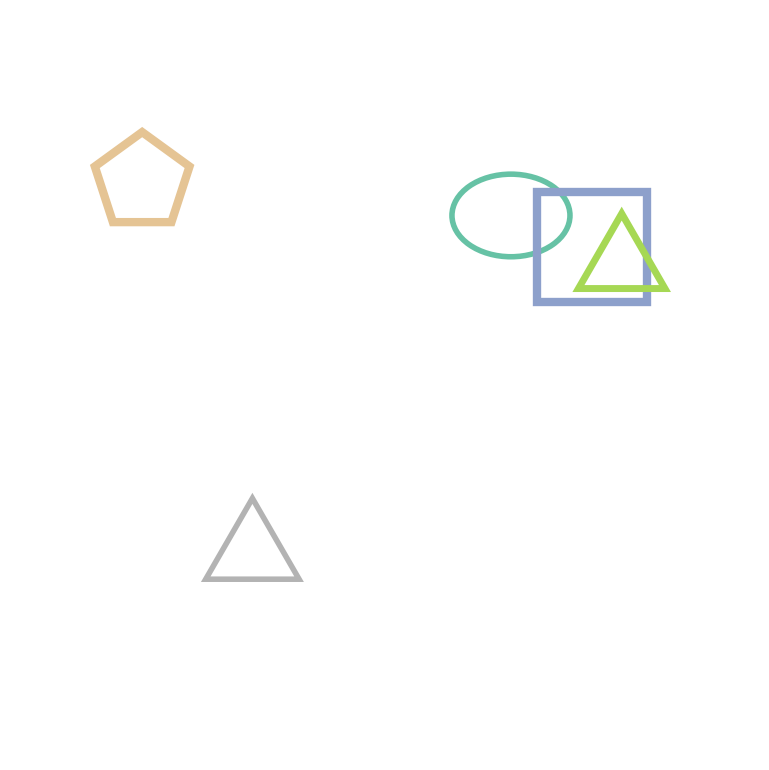[{"shape": "oval", "thickness": 2, "radius": 0.38, "center": [0.664, 0.72]}, {"shape": "square", "thickness": 3, "radius": 0.36, "center": [0.769, 0.679]}, {"shape": "triangle", "thickness": 2.5, "radius": 0.32, "center": [0.807, 0.658]}, {"shape": "pentagon", "thickness": 3, "radius": 0.32, "center": [0.185, 0.764]}, {"shape": "triangle", "thickness": 2, "radius": 0.35, "center": [0.328, 0.283]}]